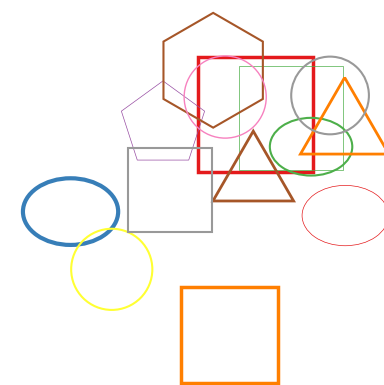[{"shape": "oval", "thickness": 0.5, "radius": 0.56, "center": [0.897, 0.44]}, {"shape": "square", "thickness": 2.5, "radius": 0.75, "center": [0.664, 0.702]}, {"shape": "oval", "thickness": 3, "radius": 0.62, "center": [0.183, 0.45]}, {"shape": "square", "thickness": 0.5, "radius": 0.67, "center": [0.755, 0.694]}, {"shape": "oval", "thickness": 1.5, "radius": 0.54, "center": [0.808, 0.619]}, {"shape": "pentagon", "thickness": 0.5, "radius": 0.57, "center": [0.423, 0.676]}, {"shape": "square", "thickness": 2.5, "radius": 0.63, "center": [0.596, 0.129]}, {"shape": "triangle", "thickness": 2, "radius": 0.66, "center": [0.895, 0.666]}, {"shape": "circle", "thickness": 1.5, "radius": 0.53, "center": [0.29, 0.3]}, {"shape": "hexagon", "thickness": 1.5, "radius": 0.75, "center": [0.554, 0.817]}, {"shape": "triangle", "thickness": 2, "radius": 0.6, "center": [0.658, 0.538]}, {"shape": "circle", "thickness": 1, "radius": 0.53, "center": [0.585, 0.748]}, {"shape": "circle", "thickness": 1.5, "radius": 0.5, "center": [0.857, 0.752]}, {"shape": "square", "thickness": 1.5, "radius": 0.54, "center": [0.442, 0.507]}]